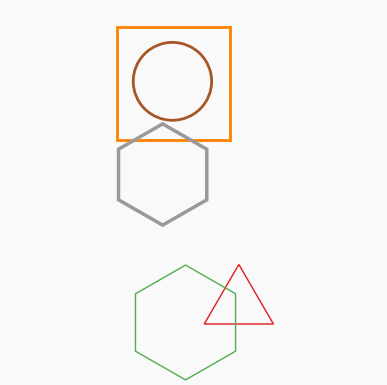[{"shape": "triangle", "thickness": 1, "radius": 0.52, "center": [0.616, 0.21]}, {"shape": "hexagon", "thickness": 1, "radius": 0.75, "center": [0.479, 0.162]}, {"shape": "square", "thickness": 2, "radius": 0.73, "center": [0.447, 0.783]}, {"shape": "circle", "thickness": 2, "radius": 0.51, "center": [0.445, 0.789]}, {"shape": "hexagon", "thickness": 2.5, "radius": 0.66, "center": [0.42, 0.547]}]